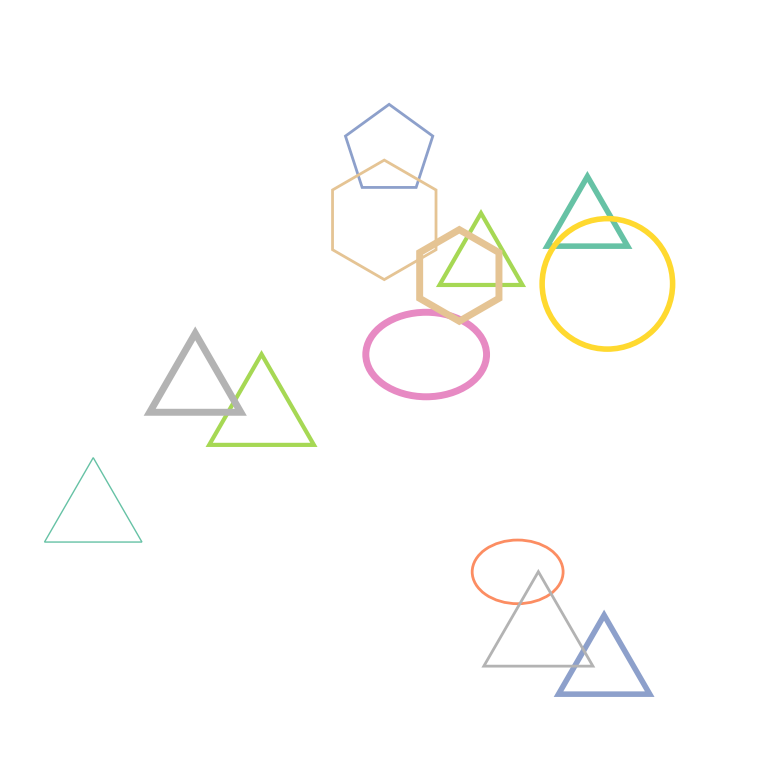[{"shape": "triangle", "thickness": 0.5, "radius": 0.37, "center": [0.121, 0.333]}, {"shape": "triangle", "thickness": 2, "radius": 0.3, "center": [0.763, 0.71]}, {"shape": "oval", "thickness": 1, "radius": 0.3, "center": [0.672, 0.257]}, {"shape": "triangle", "thickness": 2, "radius": 0.34, "center": [0.785, 0.133]}, {"shape": "pentagon", "thickness": 1, "radius": 0.3, "center": [0.505, 0.805]}, {"shape": "oval", "thickness": 2.5, "radius": 0.39, "center": [0.553, 0.54]}, {"shape": "triangle", "thickness": 1.5, "radius": 0.31, "center": [0.625, 0.661]}, {"shape": "triangle", "thickness": 1.5, "radius": 0.39, "center": [0.34, 0.461]}, {"shape": "circle", "thickness": 2, "radius": 0.42, "center": [0.789, 0.631]}, {"shape": "hexagon", "thickness": 1, "radius": 0.39, "center": [0.499, 0.714]}, {"shape": "hexagon", "thickness": 2.5, "radius": 0.3, "center": [0.597, 0.642]}, {"shape": "triangle", "thickness": 1, "radius": 0.41, "center": [0.699, 0.176]}, {"shape": "triangle", "thickness": 2.5, "radius": 0.34, "center": [0.254, 0.499]}]